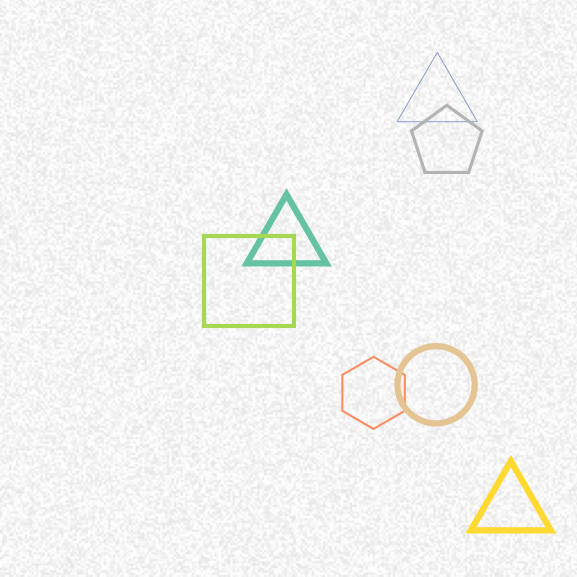[{"shape": "triangle", "thickness": 3, "radius": 0.4, "center": [0.496, 0.583]}, {"shape": "hexagon", "thickness": 1, "radius": 0.31, "center": [0.647, 0.319]}, {"shape": "triangle", "thickness": 0.5, "radius": 0.4, "center": [0.757, 0.828]}, {"shape": "square", "thickness": 2, "radius": 0.39, "center": [0.431, 0.513]}, {"shape": "triangle", "thickness": 3, "radius": 0.4, "center": [0.885, 0.121]}, {"shape": "circle", "thickness": 3, "radius": 0.33, "center": [0.755, 0.333]}, {"shape": "pentagon", "thickness": 1.5, "radius": 0.32, "center": [0.774, 0.753]}]